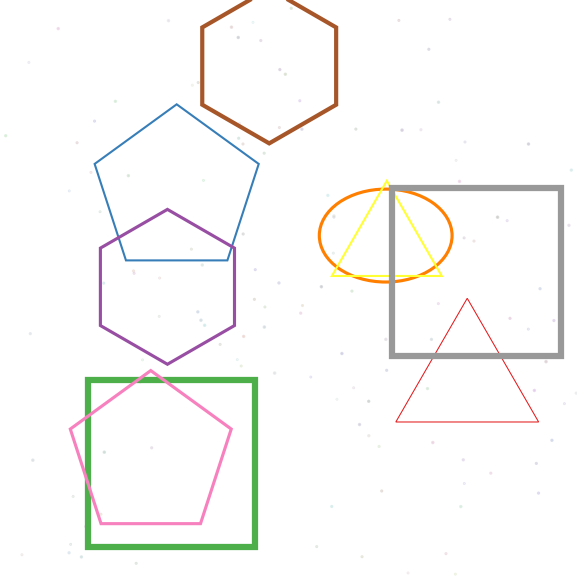[{"shape": "triangle", "thickness": 0.5, "radius": 0.71, "center": [0.809, 0.34]}, {"shape": "pentagon", "thickness": 1, "radius": 0.75, "center": [0.306, 0.669]}, {"shape": "square", "thickness": 3, "radius": 0.73, "center": [0.297, 0.197]}, {"shape": "hexagon", "thickness": 1.5, "radius": 0.67, "center": [0.29, 0.502]}, {"shape": "oval", "thickness": 1.5, "radius": 0.57, "center": [0.668, 0.591]}, {"shape": "triangle", "thickness": 1, "radius": 0.55, "center": [0.67, 0.576]}, {"shape": "hexagon", "thickness": 2, "radius": 0.67, "center": [0.466, 0.885]}, {"shape": "pentagon", "thickness": 1.5, "radius": 0.73, "center": [0.261, 0.211]}, {"shape": "square", "thickness": 3, "radius": 0.73, "center": [0.825, 0.529]}]